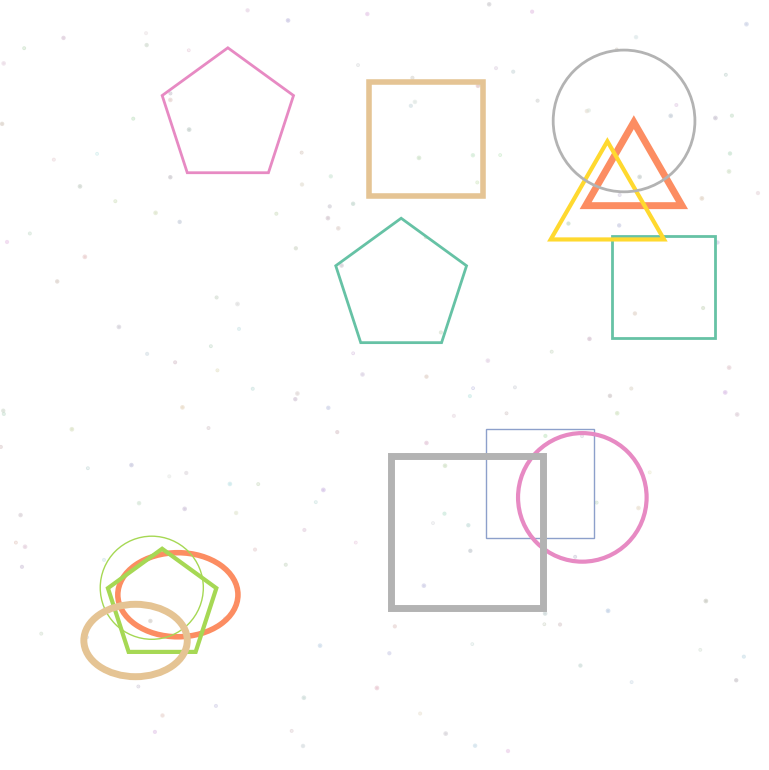[{"shape": "square", "thickness": 1, "radius": 0.33, "center": [0.862, 0.627]}, {"shape": "pentagon", "thickness": 1, "radius": 0.45, "center": [0.521, 0.627]}, {"shape": "oval", "thickness": 2, "radius": 0.39, "center": [0.231, 0.228]}, {"shape": "triangle", "thickness": 2.5, "radius": 0.36, "center": [0.823, 0.769]}, {"shape": "square", "thickness": 0.5, "radius": 0.35, "center": [0.701, 0.372]}, {"shape": "pentagon", "thickness": 1, "radius": 0.45, "center": [0.296, 0.848]}, {"shape": "circle", "thickness": 1.5, "radius": 0.42, "center": [0.756, 0.354]}, {"shape": "pentagon", "thickness": 1.5, "radius": 0.37, "center": [0.211, 0.213]}, {"shape": "circle", "thickness": 0.5, "radius": 0.33, "center": [0.197, 0.237]}, {"shape": "triangle", "thickness": 1.5, "radius": 0.42, "center": [0.789, 0.732]}, {"shape": "square", "thickness": 2, "radius": 0.37, "center": [0.553, 0.819]}, {"shape": "oval", "thickness": 2.5, "radius": 0.34, "center": [0.176, 0.168]}, {"shape": "circle", "thickness": 1, "radius": 0.46, "center": [0.81, 0.843]}, {"shape": "square", "thickness": 2.5, "radius": 0.49, "center": [0.606, 0.309]}]